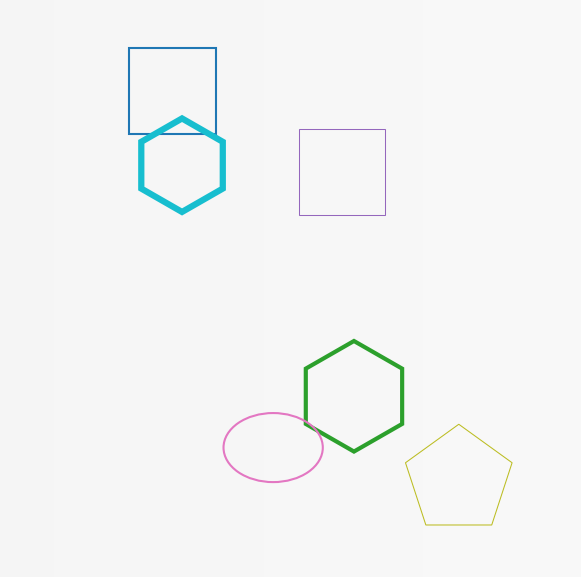[{"shape": "square", "thickness": 1, "radius": 0.37, "center": [0.297, 0.841]}, {"shape": "hexagon", "thickness": 2, "radius": 0.48, "center": [0.609, 0.313]}, {"shape": "square", "thickness": 0.5, "radius": 0.37, "center": [0.588, 0.702]}, {"shape": "oval", "thickness": 1, "radius": 0.43, "center": [0.47, 0.224]}, {"shape": "pentagon", "thickness": 0.5, "radius": 0.48, "center": [0.789, 0.168]}, {"shape": "hexagon", "thickness": 3, "radius": 0.4, "center": [0.313, 0.713]}]